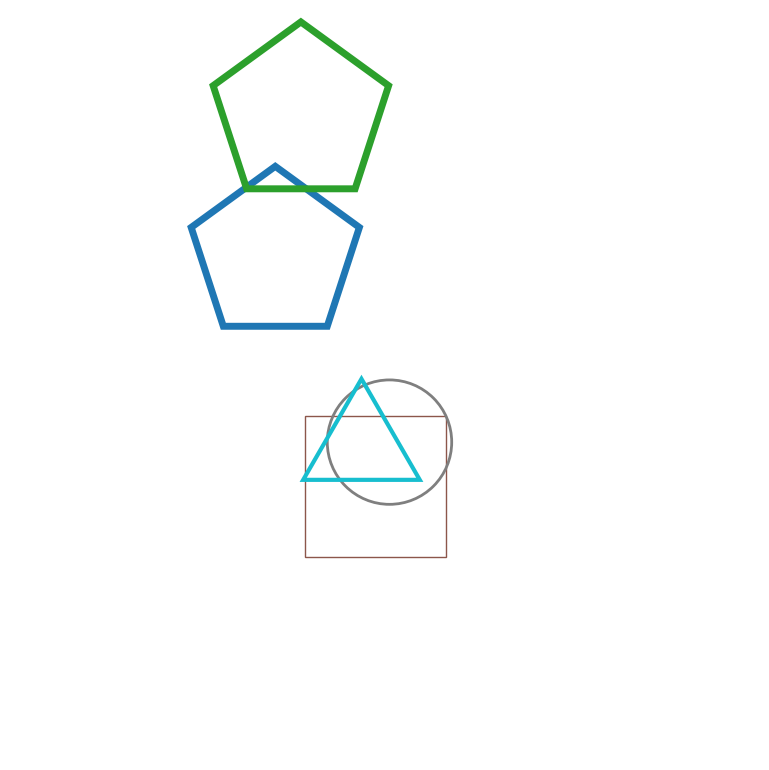[{"shape": "pentagon", "thickness": 2.5, "radius": 0.57, "center": [0.358, 0.669]}, {"shape": "pentagon", "thickness": 2.5, "radius": 0.6, "center": [0.391, 0.852]}, {"shape": "square", "thickness": 0.5, "radius": 0.46, "center": [0.488, 0.368]}, {"shape": "circle", "thickness": 1, "radius": 0.4, "center": [0.506, 0.426]}, {"shape": "triangle", "thickness": 1.5, "radius": 0.44, "center": [0.469, 0.421]}]